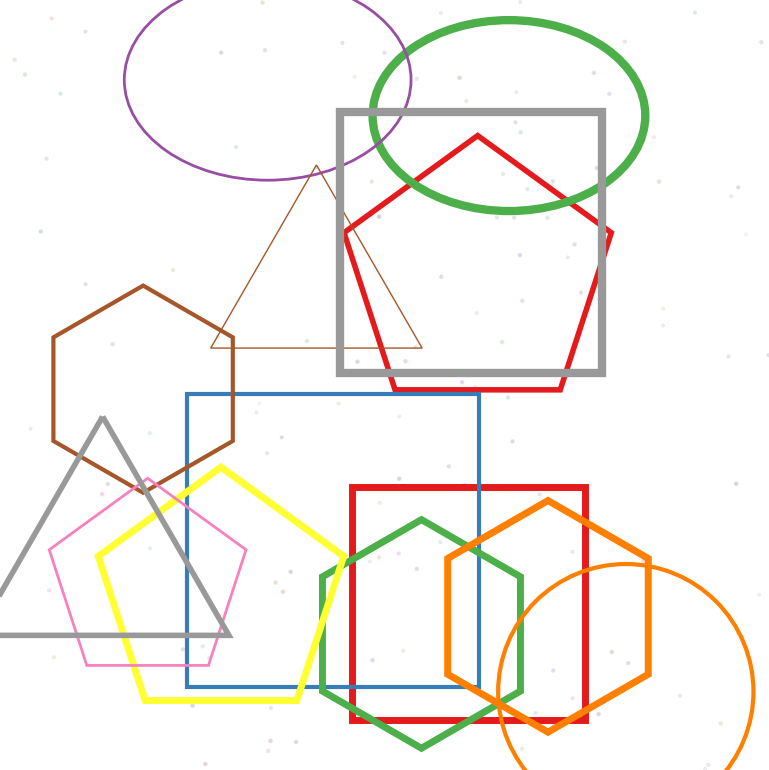[{"shape": "pentagon", "thickness": 2, "radius": 0.91, "center": [0.62, 0.641]}, {"shape": "square", "thickness": 2.5, "radius": 0.76, "center": [0.608, 0.216]}, {"shape": "square", "thickness": 1.5, "radius": 0.95, "center": [0.433, 0.298]}, {"shape": "hexagon", "thickness": 2.5, "radius": 0.74, "center": [0.547, 0.177]}, {"shape": "oval", "thickness": 3, "radius": 0.89, "center": [0.661, 0.85]}, {"shape": "oval", "thickness": 1, "radius": 0.93, "center": [0.348, 0.896]}, {"shape": "hexagon", "thickness": 2.5, "radius": 0.75, "center": [0.712, 0.2]}, {"shape": "circle", "thickness": 1.5, "radius": 0.83, "center": [0.813, 0.102]}, {"shape": "pentagon", "thickness": 2.5, "radius": 0.84, "center": [0.287, 0.226]}, {"shape": "hexagon", "thickness": 1.5, "radius": 0.67, "center": [0.186, 0.495]}, {"shape": "triangle", "thickness": 0.5, "radius": 0.79, "center": [0.411, 0.627]}, {"shape": "pentagon", "thickness": 1, "radius": 0.67, "center": [0.192, 0.245]}, {"shape": "triangle", "thickness": 2, "radius": 0.95, "center": [0.133, 0.27]}, {"shape": "square", "thickness": 3, "radius": 0.85, "center": [0.612, 0.685]}]